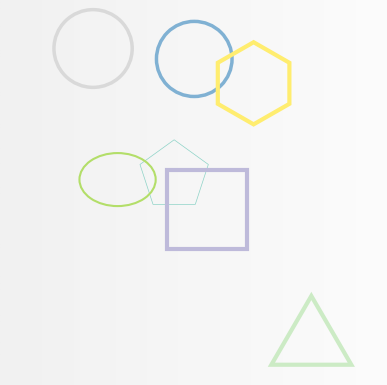[{"shape": "pentagon", "thickness": 0.5, "radius": 0.46, "center": [0.449, 0.544]}, {"shape": "square", "thickness": 3, "radius": 0.51, "center": [0.534, 0.455]}, {"shape": "circle", "thickness": 2.5, "radius": 0.49, "center": [0.501, 0.847]}, {"shape": "oval", "thickness": 1.5, "radius": 0.49, "center": [0.303, 0.534]}, {"shape": "circle", "thickness": 2.5, "radius": 0.5, "center": [0.24, 0.874]}, {"shape": "triangle", "thickness": 3, "radius": 0.6, "center": [0.803, 0.112]}, {"shape": "hexagon", "thickness": 3, "radius": 0.53, "center": [0.654, 0.784]}]